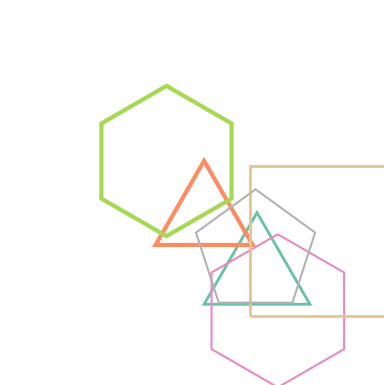[{"shape": "triangle", "thickness": 2, "radius": 0.79, "center": [0.668, 0.289]}, {"shape": "triangle", "thickness": 3, "radius": 0.73, "center": [0.53, 0.437]}, {"shape": "hexagon", "thickness": 1.5, "radius": 0.99, "center": [0.722, 0.193]}, {"shape": "hexagon", "thickness": 3, "radius": 0.98, "center": [0.432, 0.582]}, {"shape": "square", "thickness": 2, "radius": 0.97, "center": [0.845, 0.373]}, {"shape": "pentagon", "thickness": 1.5, "radius": 0.81, "center": [0.664, 0.346]}]